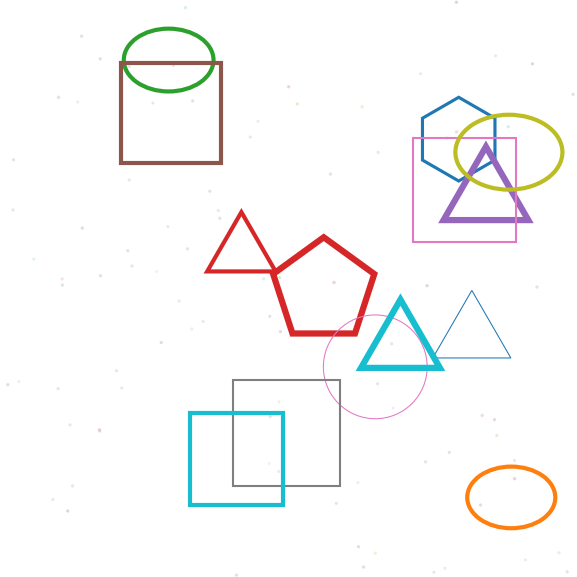[{"shape": "hexagon", "thickness": 1.5, "radius": 0.36, "center": [0.794, 0.758]}, {"shape": "triangle", "thickness": 0.5, "radius": 0.39, "center": [0.817, 0.418]}, {"shape": "oval", "thickness": 2, "radius": 0.38, "center": [0.885, 0.138]}, {"shape": "oval", "thickness": 2, "radius": 0.39, "center": [0.292, 0.895]}, {"shape": "triangle", "thickness": 2, "radius": 0.34, "center": [0.418, 0.563]}, {"shape": "pentagon", "thickness": 3, "radius": 0.46, "center": [0.561, 0.496]}, {"shape": "triangle", "thickness": 3, "radius": 0.42, "center": [0.841, 0.66]}, {"shape": "square", "thickness": 2, "radius": 0.43, "center": [0.296, 0.804]}, {"shape": "square", "thickness": 1, "radius": 0.45, "center": [0.805, 0.67]}, {"shape": "circle", "thickness": 0.5, "radius": 0.45, "center": [0.65, 0.364]}, {"shape": "square", "thickness": 1, "radius": 0.46, "center": [0.496, 0.25]}, {"shape": "oval", "thickness": 2, "radius": 0.46, "center": [0.881, 0.736]}, {"shape": "square", "thickness": 2, "radius": 0.4, "center": [0.409, 0.204]}, {"shape": "triangle", "thickness": 3, "radius": 0.39, "center": [0.693, 0.402]}]